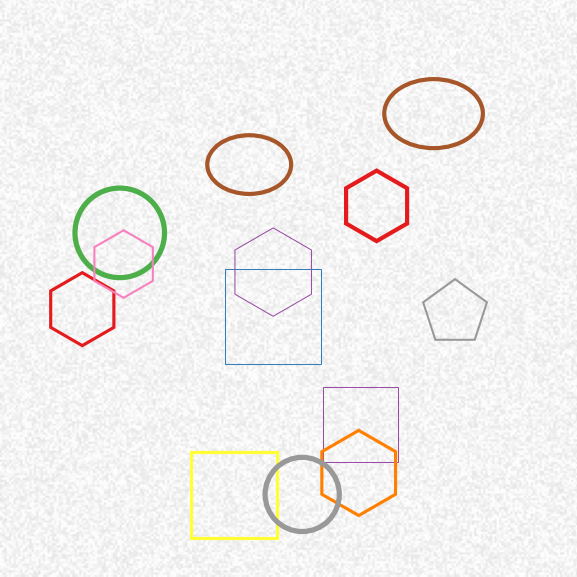[{"shape": "hexagon", "thickness": 2, "radius": 0.31, "center": [0.652, 0.643]}, {"shape": "hexagon", "thickness": 1.5, "radius": 0.32, "center": [0.142, 0.464]}, {"shape": "square", "thickness": 0.5, "radius": 0.41, "center": [0.473, 0.451]}, {"shape": "circle", "thickness": 2.5, "radius": 0.39, "center": [0.207, 0.596]}, {"shape": "square", "thickness": 0.5, "radius": 0.32, "center": [0.624, 0.264]}, {"shape": "hexagon", "thickness": 0.5, "radius": 0.38, "center": [0.473, 0.528]}, {"shape": "hexagon", "thickness": 1.5, "radius": 0.37, "center": [0.621, 0.18]}, {"shape": "square", "thickness": 1.5, "radius": 0.37, "center": [0.405, 0.142]}, {"shape": "oval", "thickness": 2, "radius": 0.43, "center": [0.751, 0.802]}, {"shape": "oval", "thickness": 2, "radius": 0.36, "center": [0.432, 0.714]}, {"shape": "hexagon", "thickness": 1, "radius": 0.29, "center": [0.214, 0.542]}, {"shape": "pentagon", "thickness": 1, "radius": 0.29, "center": [0.788, 0.458]}, {"shape": "circle", "thickness": 2.5, "radius": 0.32, "center": [0.523, 0.143]}]